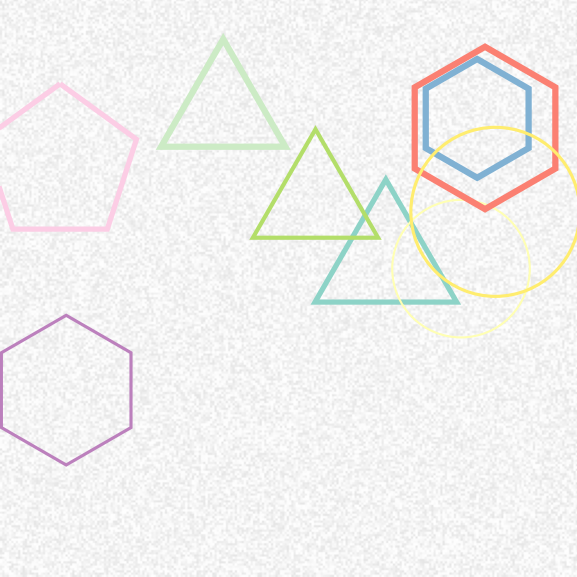[{"shape": "triangle", "thickness": 2.5, "radius": 0.71, "center": [0.668, 0.547]}, {"shape": "circle", "thickness": 1, "radius": 0.6, "center": [0.798, 0.534]}, {"shape": "hexagon", "thickness": 3, "radius": 0.7, "center": [0.84, 0.778]}, {"shape": "hexagon", "thickness": 3, "radius": 0.51, "center": [0.826, 0.794]}, {"shape": "triangle", "thickness": 2, "radius": 0.63, "center": [0.546, 0.65]}, {"shape": "pentagon", "thickness": 2.5, "radius": 0.7, "center": [0.104, 0.715]}, {"shape": "hexagon", "thickness": 1.5, "radius": 0.65, "center": [0.115, 0.324]}, {"shape": "triangle", "thickness": 3, "radius": 0.62, "center": [0.387, 0.807]}, {"shape": "circle", "thickness": 1.5, "radius": 0.73, "center": [0.858, 0.632]}]